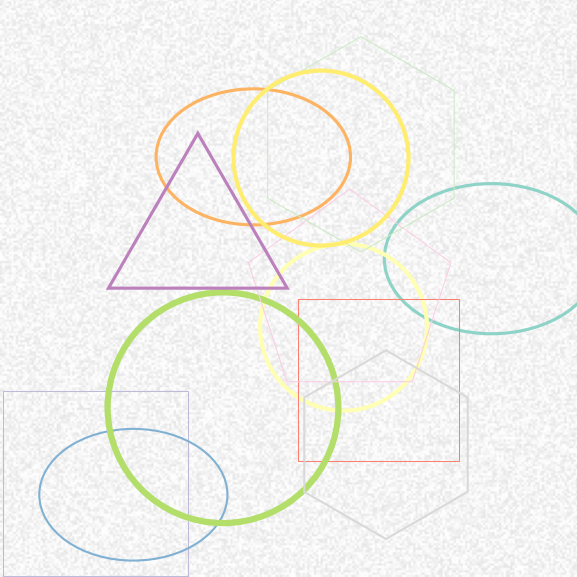[{"shape": "oval", "thickness": 1.5, "radius": 0.93, "center": [0.851, 0.551]}, {"shape": "circle", "thickness": 2, "radius": 0.72, "center": [0.595, 0.433]}, {"shape": "square", "thickness": 0.5, "radius": 0.8, "center": [0.166, 0.162]}, {"shape": "square", "thickness": 0.5, "radius": 0.7, "center": [0.655, 0.341]}, {"shape": "oval", "thickness": 1, "radius": 0.81, "center": [0.231, 0.142]}, {"shape": "oval", "thickness": 1.5, "radius": 0.84, "center": [0.439, 0.727]}, {"shape": "circle", "thickness": 3, "radius": 1.0, "center": [0.386, 0.293]}, {"shape": "pentagon", "thickness": 0.5, "radius": 0.92, "center": [0.605, 0.487]}, {"shape": "hexagon", "thickness": 1, "radius": 0.82, "center": [0.668, 0.229]}, {"shape": "triangle", "thickness": 1.5, "radius": 0.89, "center": [0.343, 0.589]}, {"shape": "hexagon", "thickness": 0.5, "radius": 0.93, "center": [0.625, 0.749]}, {"shape": "circle", "thickness": 2, "radius": 0.76, "center": [0.556, 0.725]}]